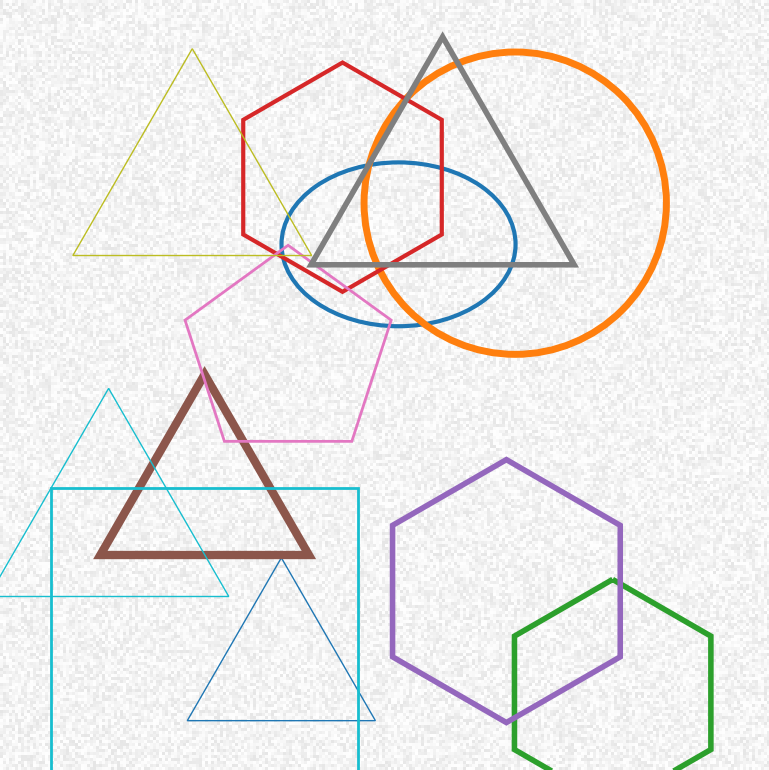[{"shape": "triangle", "thickness": 0.5, "radius": 0.71, "center": [0.365, 0.135]}, {"shape": "oval", "thickness": 1.5, "radius": 0.76, "center": [0.518, 0.683]}, {"shape": "circle", "thickness": 2.5, "radius": 0.98, "center": [0.669, 0.736]}, {"shape": "hexagon", "thickness": 2, "radius": 0.74, "center": [0.796, 0.1]}, {"shape": "hexagon", "thickness": 1.5, "radius": 0.74, "center": [0.445, 0.77]}, {"shape": "hexagon", "thickness": 2, "radius": 0.85, "center": [0.658, 0.232]}, {"shape": "triangle", "thickness": 3, "radius": 0.78, "center": [0.266, 0.357]}, {"shape": "pentagon", "thickness": 1, "radius": 0.7, "center": [0.374, 0.541]}, {"shape": "triangle", "thickness": 2, "radius": 0.99, "center": [0.575, 0.755]}, {"shape": "triangle", "thickness": 0.5, "radius": 0.9, "center": [0.25, 0.758]}, {"shape": "triangle", "thickness": 0.5, "radius": 0.9, "center": [0.141, 0.315]}, {"shape": "square", "thickness": 1, "radius": 1.0, "center": [0.266, 0.168]}]